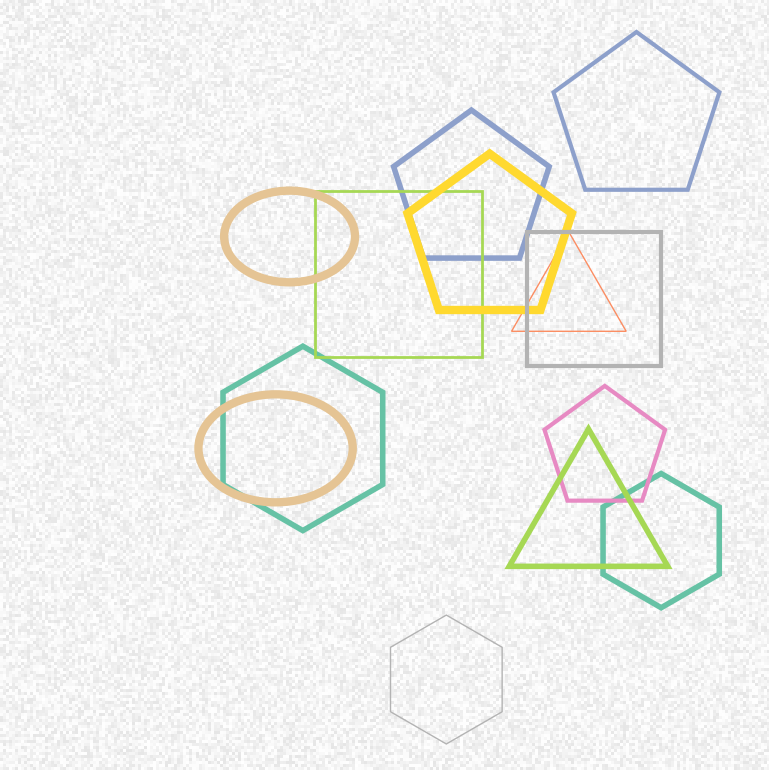[{"shape": "hexagon", "thickness": 2, "radius": 0.44, "center": [0.859, 0.298]}, {"shape": "hexagon", "thickness": 2, "radius": 0.6, "center": [0.393, 0.431]}, {"shape": "triangle", "thickness": 0.5, "radius": 0.43, "center": [0.739, 0.613]}, {"shape": "pentagon", "thickness": 2, "radius": 0.53, "center": [0.612, 0.751]}, {"shape": "pentagon", "thickness": 1.5, "radius": 0.57, "center": [0.827, 0.845]}, {"shape": "pentagon", "thickness": 1.5, "radius": 0.41, "center": [0.785, 0.416]}, {"shape": "square", "thickness": 1, "radius": 0.54, "center": [0.518, 0.644]}, {"shape": "triangle", "thickness": 2, "radius": 0.59, "center": [0.764, 0.324]}, {"shape": "pentagon", "thickness": 3, "radius": 0.56, "center": [0.636, 0.688]}, {"shape": "oval", "thickness": 3, "radius": 0.42, "center": [0.376, 0.693]}, {"shape": "oval", "thickness": 3, "radius": 0.5, "center": [0.358, 0.418]}, {"shape": "hexagon", "thickness": 0.5, "radius": 0.42, "center": [0.58, 0.118]}, {"shape": "square", "thickness": 1.5, "radius": 0.43, "center": [0.771, 0.611]}]